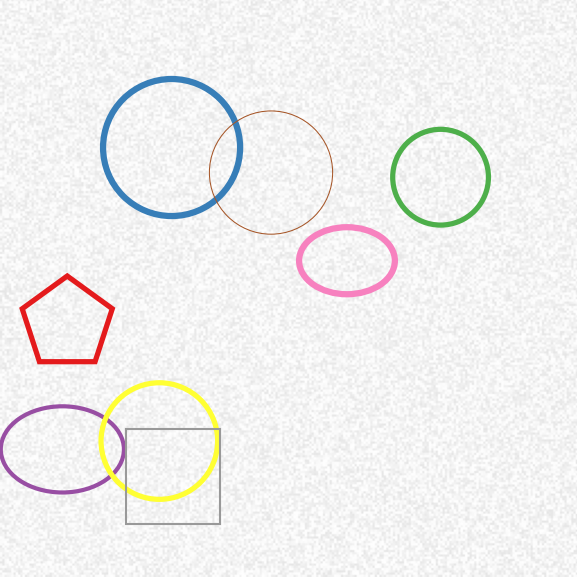[{"shape": "pentagon", "thickness": 2.5, "radius": 0.41, "center": [0.116, 0.439]}, {"shape": "circle", "thickness": 3, "radius": 0.59, "center": [0.297, 0.744]}, {"shape": "circle", "thickness": 2.5, "radius": 0.41, "center": [0.763, 0.692]}, {"shape": "oval", "thickness": 2, "radius": 0.53, "center": [0.108, 0.221]}, {"shape": "circle", "thickness": 2.5, "radius": 0.5, "center": [0.276, 0.235]}, {"shape": "circle", "thickness": 0.5, "radius": 0.53, "center": [0.469, 0.7]}, {"shape": "oval", "thickness": 3, "radius": 0.41, "center": [0.601, 0.548]}, {"shape": "square", "thickness": 1, "radius": 0.41, "center": [0.299, 0.174]}]